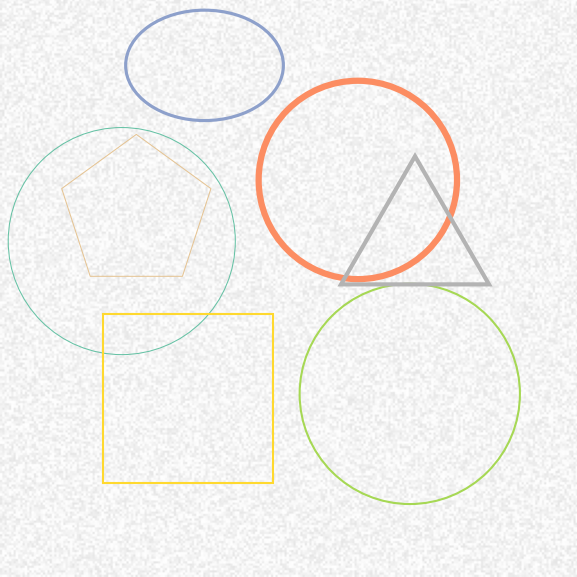[{"shape": "circle", "thickness": 0.5, "radius": 0.98, "center": [0.211, 0.582]}, {"shape": "circle", "thickness": 3, "radius": 0.86, "center": [0.62, 0.688]}, {"shape": "oval", "thickness": 1.5, "radius": 0.68, "center": [0.354, 0.886]}, {"shape": "circle", "thickness": 1, "radius": 0.95, "center": [0.71, 0.317]}, {"shape": "square", "thickness": 1, "radius": 0.74, "center": [0.325, 0.309]}, {"shape": "pentagon", "thickness": 0.5, "radius": 0.68, "center": [0.236, 0.631]}, {"shape": "triangle", "thickness": 2, "radius": 0.74, "center": [0.719, 0.581]}]